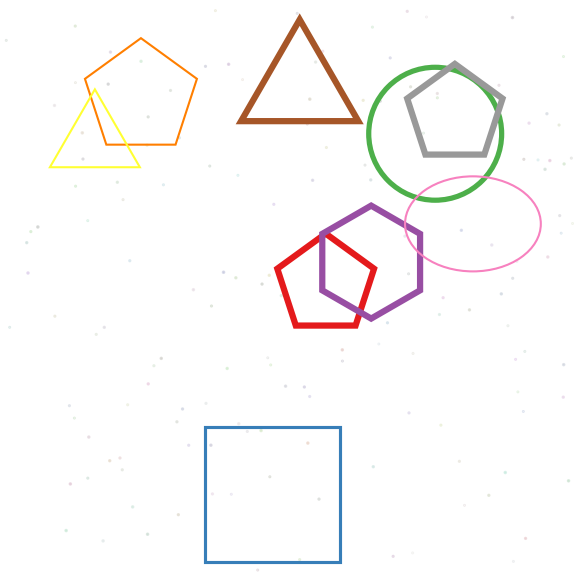[{"shape": "pentagon", "thickness": 3, "radius": 0.44, "center": [0.564, 0.507]}, {"shape": "square", "thickness": 1.5, "radius": 0.58, "center": [0.472, 0.143]}, {"shape": "circle", "thickness": 2.5, "radius": 0.58, "center": [0.754, 0.768]}, {"shape": "hexagon", "thickness": 3, "radius": 0.49, "center": [0.643, 0.545]}, {"shape": "pentagon", "thickness": 1, "radius": 0.51, "center": [0.244, 0.831]}, {"shape": "triangle", "thickness": 1, "radius": 0.45, "center": [0.164, 0.755]}, {"shape": "triangle", "thickness": 3, "radius": 0.59, "center": [0.519, 0.848]}, {"shape": "oval", "thickness": 1, "radius": 0.59, "center": [0.819, 0.611]}, {"shape": "pentagon", "thickness": 3, "radius": 0.43, "center": [0.788, 0.802]}]